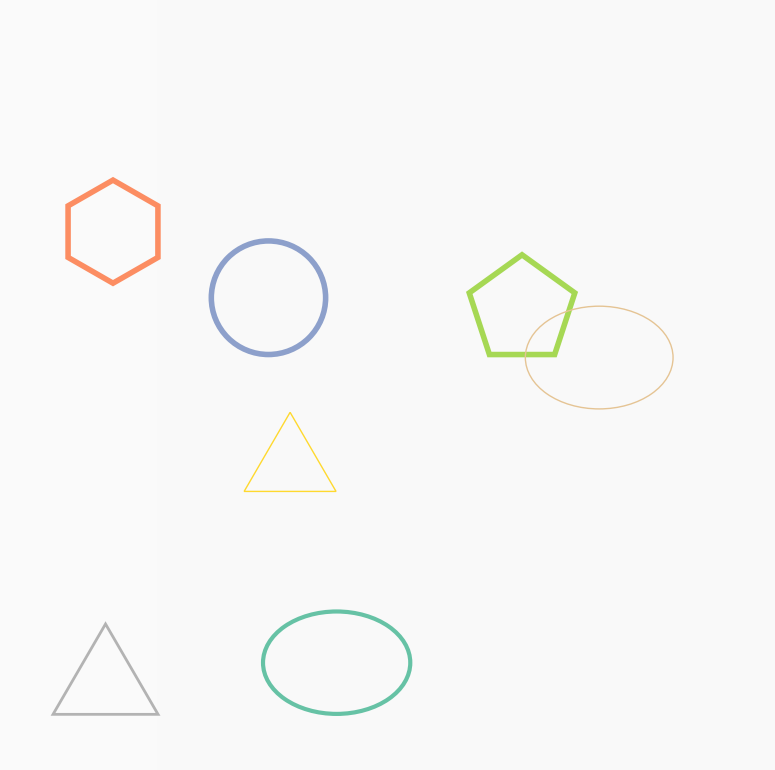[{"shape": "oval", "thickness": 1.5, "radius": 0.48, "center": [0.434, 0.139]}, {"shape": "hexagon", "thickness": 2, "radius": 0.33, "center": [0.146, 0.699]}, {"shape": "circle", "thickness": 2, "radius": 0.37, "center": [0.346, 0.613]}, {"shape": "pentagon", "thickness": 2, "radius": 0.36, "center": [0.674, 0.597]}, {"shape": "triangle", "thickness": 0.5, "radius": 0.34, "center": [0.374, 0.396]}, {"shape": "oval", "thickness": 0.5, "radius": 0.48, "center": [0.773, 0.536]}, {"shape": "triangle", "thickness": 1, "radius": 0.39, "center": [0.136, 0.111]}]